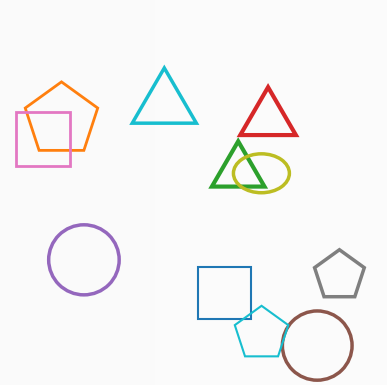[{"shape": "square", "thickness": 1.5, "radius": 0.34, "center": [0.58, 0.24]}, {"shape": "pentagon", "thickness": 2, "radius": 0.49, "center": [0.159, 0.689]}, {"shape": "triangle", "thickness": 3, "radius": 0.39, "center": [0.615, 0.555]}, {"shape": "triangle", "thickness": 3, "radius": 0.41, "center": [0.692, 0.691]}, {"shape": "circle", "thickness": 2.5, "radius": 0.45, "center": [0.217, 0.325]}, {"shape": "circle", "thickness": 2.5, "radius": 0.45, "center": [0.819, 0.102]}, {"shape": "square", "thickness": 2, "radius": 0.35, "center": [0.111, 0.638]}, {"shape": "pentagon", "thickness": 2.5, "radius": 0.34, "center": [0.876, 0.284]}, {"shape": "oval", "thickness": 2.5, "radius": 0.36, "center": [0.675, 0.55]}, {"shape": "pentagon", "thickness": 1.5, "radius": 0.36, "center": [0.675, 0.133]}, {"shape": "triangle", "thickness": 2.5, "radius": 0.48, "center": [0.424, 0.728]}]